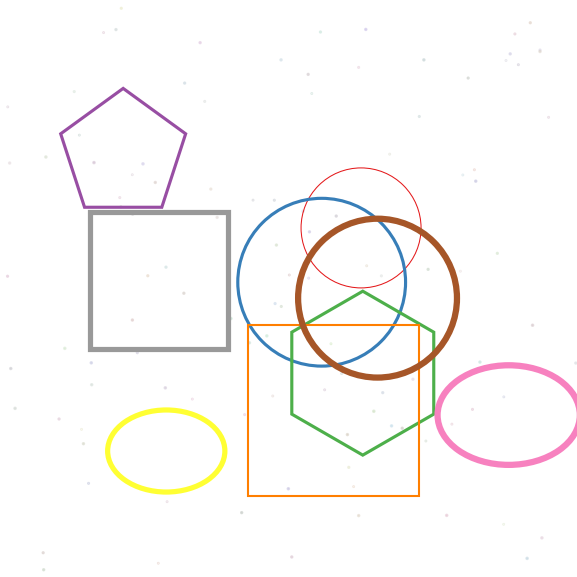[{"shape": "circle", "thickness": 0.5, "radius": 0.52, "center": [0.625, 0.604]}, {"shape": "circle", "thickness": 1.5, "radius": 0.73, "center": [0.557, 0.51]}, {"shape": "hexagon", "thickness": 1.5, "radius": 0.71, "center": [0.628, 0.353]}, {"shape": "pentagon", "thickness": 1.5, "radius": 0.57, "center": [0.213, 0.732]}, {"shape": "square", "thickness": 1, "radius": 0.74, "center": [0.577, 0.289]}, {"shape": "oval", "thickness": 2.5, "radius": 0.51, "center": [0.288, 0.218]}, {"shape": "circle", "thickness": 3, "radius": 0.69, "center": [0.654, 0.483]}, {"shape": "oval", "thickness": 3, "radius": 0.62, "center": [0.881, 0.28]}, {"shape": "square", "thickness": 2.5, "radius": 0.59, "center": [0.275, 0.513]}]